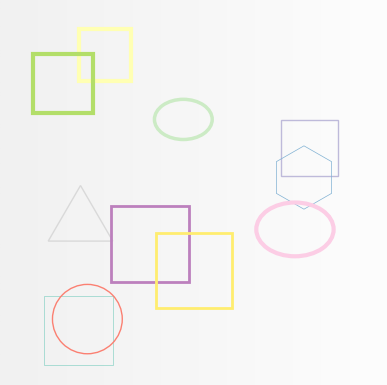[{"shape": "square", "thickness": 0.5, "radius": 0.45, "center": [0.203, 0.142]}, {"shape": "square", "thickness": 3, "radius": 0.34, "center": [0.271, 0.857]}, {"shape": "square", "thickness": 1, "radius": 0.36, "center": [0.798, 0.615]}, {"shape": "circle", "thickness": 1, "radius": 0.45, "center": [0.225, 0.171]}, {"shape": "hexagon", "thickness": 0.5, "radius": 0.41, "center": [0.784, 0.539]}, {"shape": "square", "thickness": 3, "radius": 0.39, "center": [0.162, 0.783]}, {"shape": "oval", "thickness": 3, "radius": 0.5, "center": [0.761, 0.404]}, {"shape": "triangle", "thickness": 1, "radius": 0.48, "center": [0.208, 0.422]}, {"shape": "square", "thickness": 2, "radius": 0.5, "center": [0.387, 0.366]}, {"shape": "oval", "thickness": 2.5, "radius": 0.37, "center": [0.473, 0.69]}, {"shape": "square", "thickness": 2, "radius": 0.49, "center": [0.501, 0.296]}]